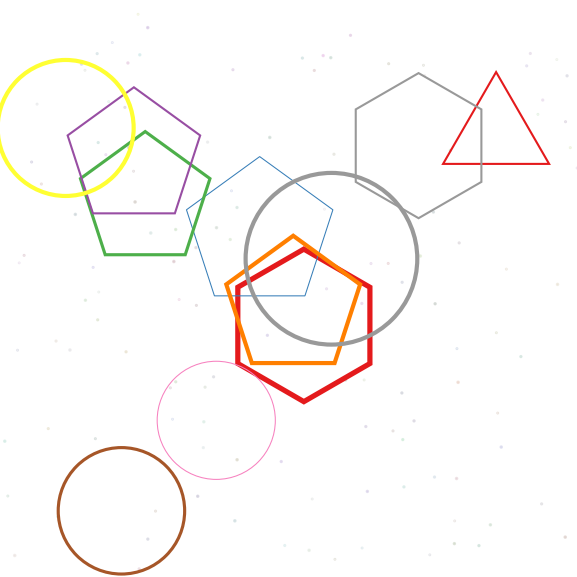[{"shape": "hexagon", "thickness": 2.5, "radius": 0.66, "center": [0.526, 0.436]}, {"shape": "triangle", "thickness": 1, "radius": 0.53, "center": [0.859, 0.768]}, {"shape": "pentagon", "thickness": 0.5, "radius": 0.67, "center": [0.45, 0.595]}, {"shape": "pentagon", "thickness": 1.5, "radius": 0.59, "center": [0.251, 0.653]}, {"shape": "pentagon", "thickness": 1, "radius": 0.6, "center": [0.232, 0.727]}, {"shape": "pentagon", "thickness": 2, "radius": 0.61, "center": [0.508, 0.469]}, {"shape": "circle", "thickness": 2, "radius": 0.59, "center": [0.114, 0.778]}, {"shape": "circle", "thickness": 1.5, "radius": 0.55, "center": [0.21, 0.115]}, {"shape": "circle", "thickness": 0.5, "radius": 0.51, "center": [0.374, 0.271]}, {"shape": "circle", "thickness": 2, "radius": 0.74, "center": [0.574, 0.551]}, {"shape": "hexagon", "thickness": 1, "radius": 0.63, "center": [0.725, 0.747]}]